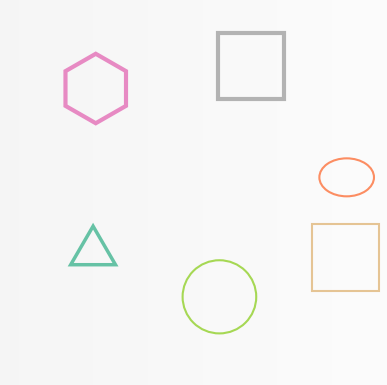[{"shape": "triangle", "thickness": 2.5, "radius": 0.33, "center": [0.24, 0.346]}, {"shape": "oval", "thickness": 1.5, "radius": 0.35, "center": [0.895, 0.539]}, {"shape": "hexagon", "thickness": 3, "radius": 0.45, "center": [0.247, 0.77]}, {"shape": "circle", "thickness": 1.5, "radius": 0.48, "center": [0.566, 0.229]}, {"shape": "square", "thickness": 1.5, "radius": 0.44, "center": [0.892, 0.331]}, {"shape": "square", "thickness": 3, "radius": 0.43, "center": [0.649, 0.828]}]